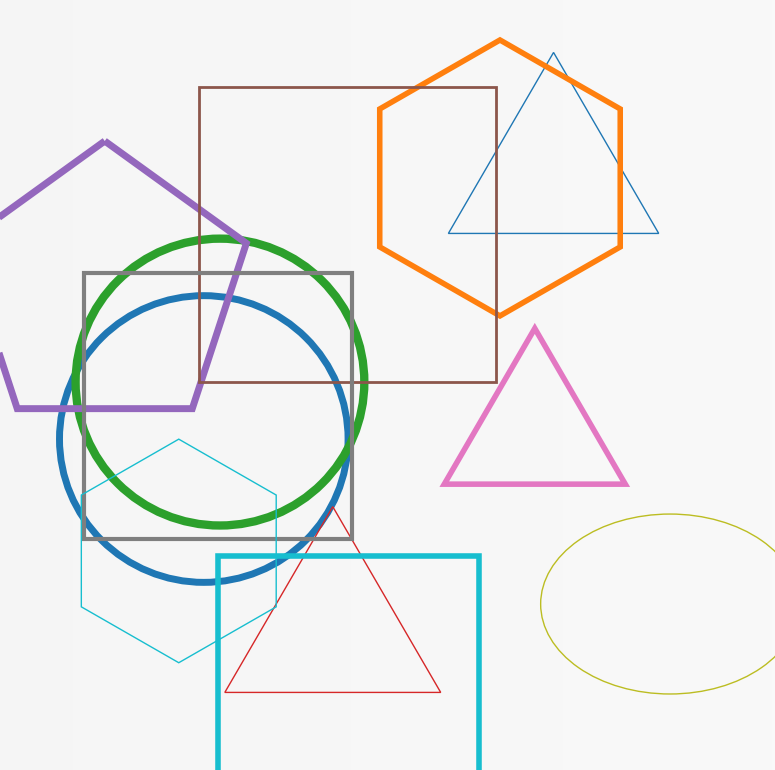[{"shape": "triangle", "thickness": 0.5, "radius": 0.78, "center": [0.714, 0.775]}, {"shape": "circle", "thickness": 2.5, "radius": 0.93, "center": [0.263, 0.43]}, {"shape": "hexagon", "thickness": 2, "radius": 0.9, "center": [0.645, 0.769]}, {"shape": "circle", "thickness": 3, "radius": 0.93, "center": [0.284, 0.504]}, {"shape": "triangle", "thickness": 0.5, "radius": 0.8, "center": [0.429, 0.181]}, {"shape": "pentagon", "thickness": 2.5, "radius": 0.96, "center": [0.135, 0.625]}, {"shape": "square", "thickness": 1, "radius": 0.96, "center": [0.448, 0.696]}, {"shape": "triangle", "thickness": 2, "radius": 0.67, "center": [0.69, 0.439]}, {"shape": "square", "thickness": 1.5, "radius": 0.87, "center": [0.282, 0.473]}, {"shape": "oval", "thickness": 0.5, "radius": 0.83, "center": [0.865, 0.216]}, {"shape": "square", "thickness": 2, "radius": 0.84, "center": [0.45, 0.109]}, {"shape": "hexagon", "thickness": 0.5, "radius": 0.73, "center": [0.231, 0.284]}]